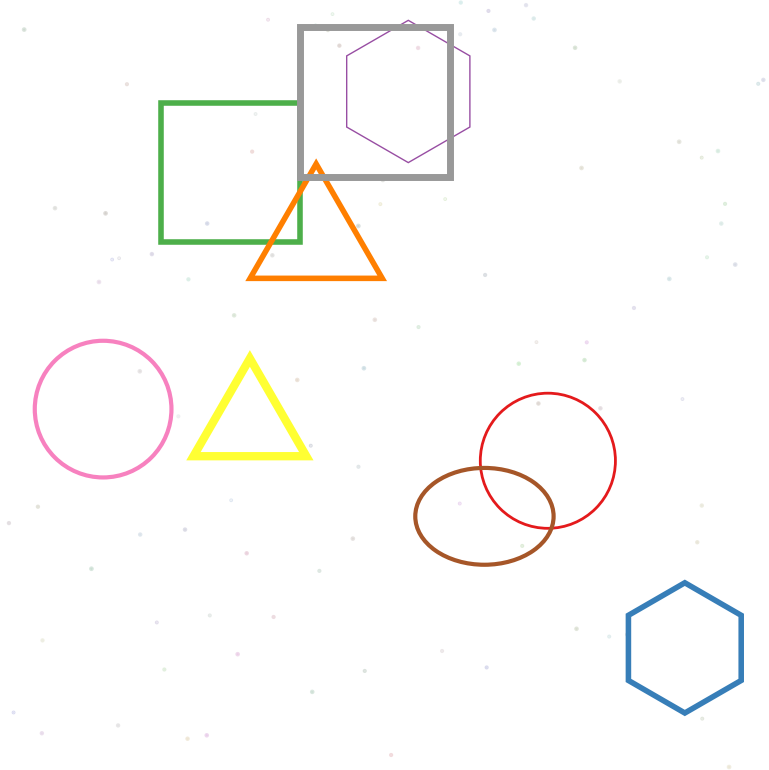[{"shape": "circle", "thickness": 1, "radius": 0.44, "center": [0.712, 0.402]}, {"shape": "hexagon", "thickness": 2, "radius": 0.42, "center": [0.889, 0.159]}, {"shape": "square", "thickness": 2, "radius": 0.45, "center": [0.3, 0.776]}, {"shape": "hexagon", "thickness": 0.5, "radius": 0.46, "center": [0.53, 0.881]}, {"shape": "triangle", "thickness": 2, "radius": 0.5, "center": [0.411, 0.688]}, {"shape": "triangle", "thickness": 3, "radius": 0.42, "center": [0.325, 0.45]}, {"shape": "oval", "thickness": 1.5, "radius": 0.45, "center": [0.629, 0.329]}, {"shape": "circle", "thickness": 1.5, "radius": 0.44, "center": [0.134, 0.469]}, {"shape": "square", "thickness": 2.5, "radius": 0.49, "center": [0.487, 0.868]}]